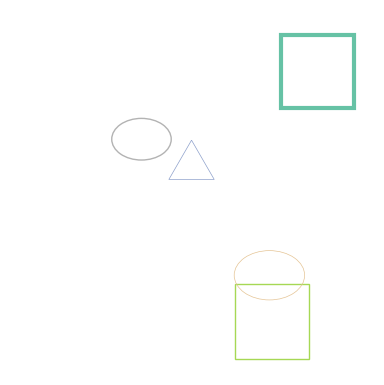[{"shape": "square", "thickness": 3, "radius": 0.47, "center": [0.824, 0.815]}, {"shape": "triangle", "thickness": 0.5, "radius": 0.34, "center": [0.497, 0.568]}, {"shape": "square", "thickness": 1, "radius": 0.48, "center": [0.706, 0.164]}, {"shape": "oval", "thickness": 0.5, "radius": 0.46, "center": [0.7, 0.285]}, {"shape": "oval", "thickness": 1, "radius": 0.39, "center": [0.367, 0.638]}]